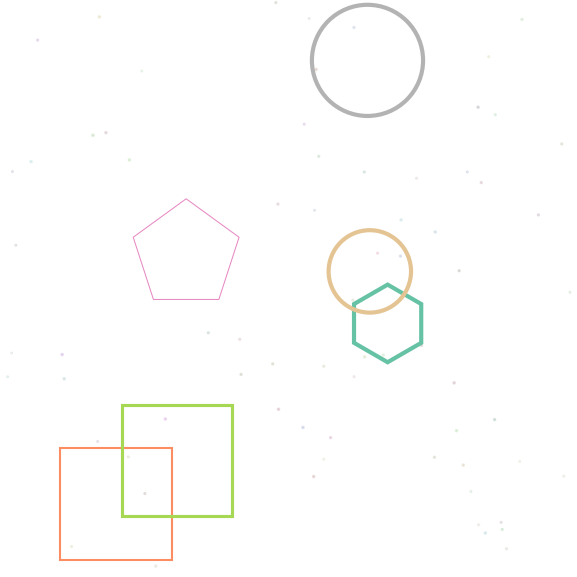[{"shape": "hexagon", "thickness": 2, "radius": 0.34, "center": [0.671, 0.439]}, {"shape": "square", "thickness": 1, "radius": 0.48, "center": [0.201, 0.126]}, {"shape": "pentagon", "thickness": 0.5, "radius": 0.48, "center": [0.322, 0.559]}, {"shape": "square", "thickness": 1.5, "radius": 0.48, "center": [0.306, 0.202]}, {"shape": "circle", "thickness": 2, "radius": 0.36, "center": [0.64, 0.529]}, {"shape": "circle", "thickness": 2, "radius": 0.48, "center": [0.636, 0.895]}]